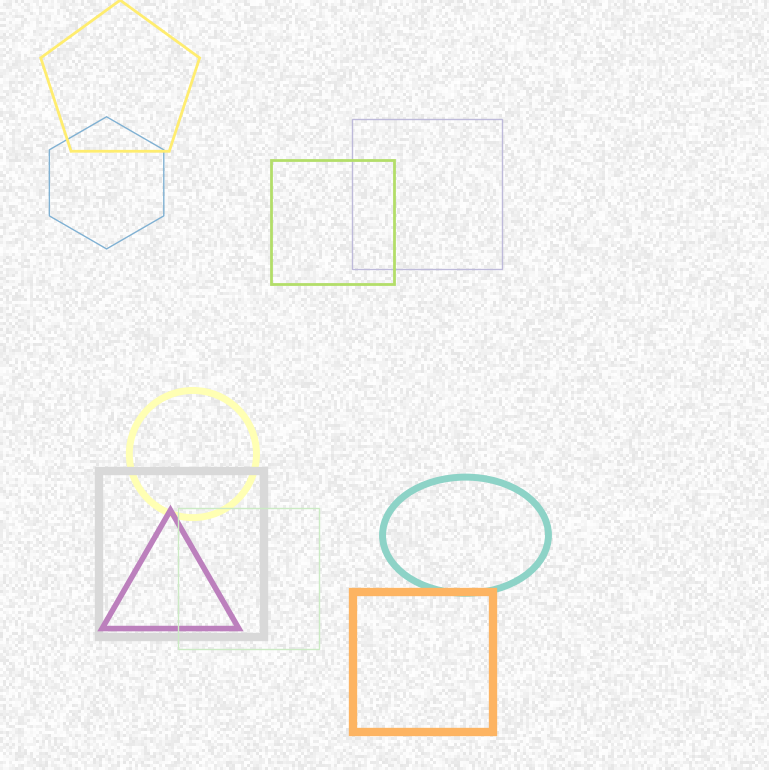[{"shape": "oval", "thickness": 2.5, "radius": 0.54, "center": [0.605, 0.305]}, {"shape": "circle", "thickness": 2.5, "radius": 0.41, "center": [0.251, 0.41]}, {"shape": "square", "thickness": 0.5, "radius": 0.49, "center": [0.555, 0.747]}, {"shape": "hexagon", "thickness": 0.5, "radius": 0.43, "center": [0.138, 0.763]}, {"shape": "square", "thickness": 3, "radius": 0.45, "center": [0.549, 0.141]}, {"shape": "square", "thickness": 1, "radius": 0.4, "center": [0.432, 0.712]}, {"shape": "square", "thickness": 3, "radius": 0.54, "center": [0.236, 0.28]}, {"shape": "triangle", "thickness": 2, "radius": 0.51, "center": [0.221, 0.235]}, {"shape": "square", "thickness": 0.5, "radius": 0.46, "center": [0.323, 0.248]}, {"shape": "pentagon", "thickness": 1, "radius": 0.54, "center": [0.156, 0.891]}]